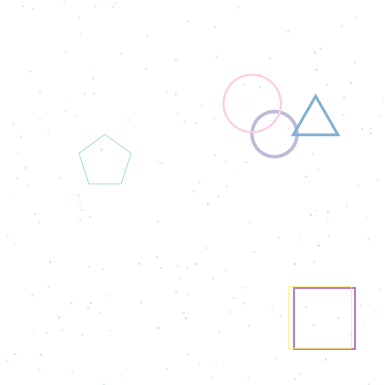[{"shape": "pentagon", "thickness": 0.5, "radius": 0.36, "center": [0.273, 0.58]}, {"shape": "circle", "thickness": 2.5, "radius": 0.29, "center": [0.713, 0.652]}, {"shape": "triangle", "thickness": 2, "radius": 0.33, "center": [0.82, 0.683]}, {"shape": "circle", "thickness": 1.5, "radius": 0.37, "center": [0.655, 0.731]}, {"shape": "square", "thickness": 1.5, "radius": 0.4, "center": [0.843, 0.173]}, {"shape": "square", "thickness": 0.5, "radius": 0.4, "center": [0.83, 0.177]}]